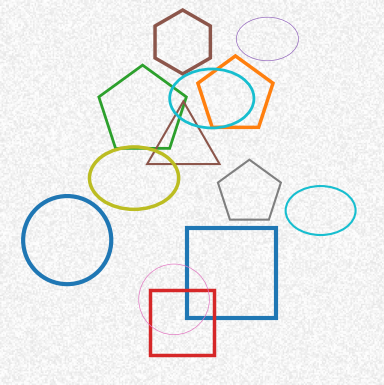[{"shape": "square", "thickness": 3, "radius": 0.58, "center": [0.601, 0.292]}, {"shape": "circle", "thickness": 3, "radius": 0.57, "center": [0.175, 0.376]}, {"shape": "pentagon", "thickness": 2.5, "radius": 0.51, "center": [0.611, 0.752]}, {"shape": "pentagon", "thickness": 2, "radius": 0.6, "center": [0.37, 0.711]}, {"shape": "square", "thickness": 2.5, "radius": 0.42, "center": [0.473, 0.162]}, {"shape": "oval", "thickness": 0.5, "radius": 0.4, "center": [0.695, 0.899]}, {"shape": "triangle", "thickness": 1.5, "radius": 0.54, "center": [0.476, 0.628]}, {"shape": "hexagon", "thickness": 2.5, "radius": 0.41, "center": [0.475, 0.891]}, {"shape": "circle", "thickness": 0.5, "radius": 0.46, "center": [0.452, 0.222]}, {"shape": "pentagon", "thickness": 1.5, "radius": 0.43, "center": [0.648, 0.499]}, {"shape": "oval", "thickness": 2.5, "radius": 0.58, "center": [0.348, 0.537]}, {"shape": "oval", "thickness": 2, "radius": 0.55, "center": [0.55, 0.744]}, {"shape": "oval", "thickness": 1.5, "radius": 0.45, "center": [0.833, 0.453]}]